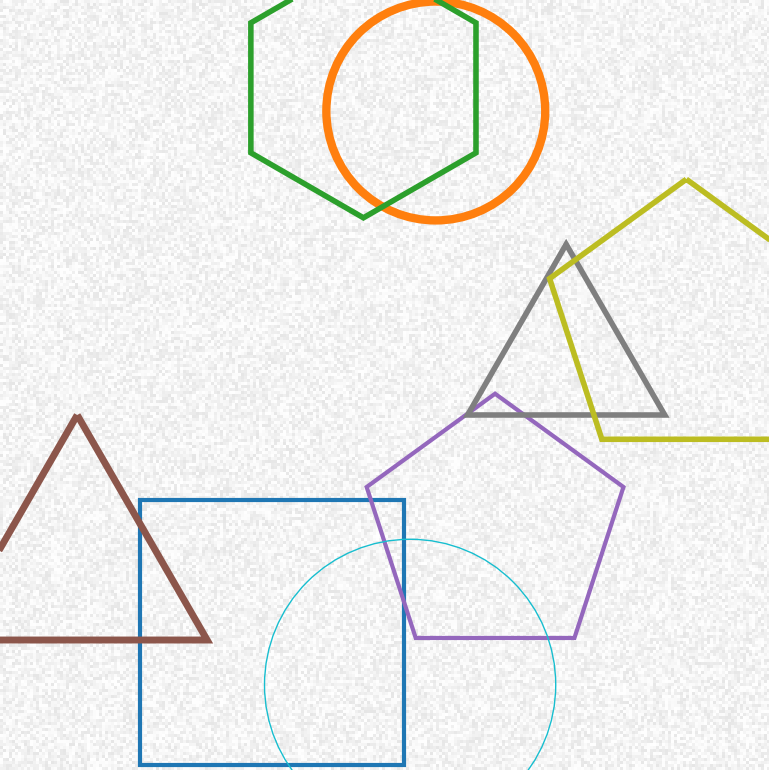[{"shape": "square", "thickness": 1.5, "radius": 0.86, "center": [0.354, 0.179]}, {"shape": "circle", "thickness": 3, "radius": 0.71, "center": [0.566, 0.856]}, {"shape": "hexagon", "thickness": 2, "radius": 0.84, "center": [0.472, 0.886]}, {"shape": "pentagon", "thickness": 1.5, "radius": 0.88, "center": [0.643, 0.313]}, {"shape": "triangle", "thickness": 2.5, "radius": 0.97, "center": [0.1, 0.266]}, {"shape": "triangle", "thickness": 2, "radius": 0.74, "center": [0.735, 0.535]}, {"shape": "pentagon", "thickness": 2, "radius": 0.93, "center": [0.891, 0.581]}, {"shape": "circle", "thickness": 0.5, "radius": 0.95, "center": [0.533, 0.111]}]